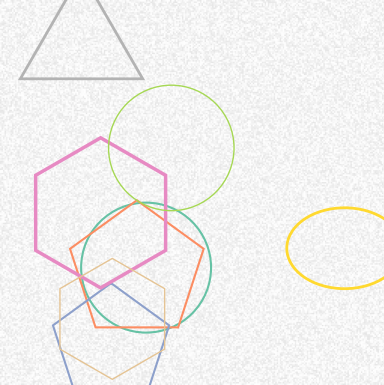[{"shape": "circle", "thickness": 1.5, "radius": 0.84, "center": [0.379, 0.305]}, {"shape": "pentagon", "thickness": 1.5, "radius": 0.91, "center": [0.355, 0.297]}, {"shape": "pentagon", "thickness": 1.5, "radius": 0.79, "center": [0.289, 0.106]}, {"shape": "hexagon", "thickness": 2.5, "radius": 0.97, "center": [0.261, 0.447]}, {"shape": "circle", "thickness": 1, "radius": 0.81, "center": [0.445, 0.616]}, {"shape": "oval", "thickness": 2, "radius": 0.75, "center": [0.895, 0.355]}, {"shape": "hexagon", "thickness": 1, "radius": 0.79, "center": [0.292, 0.172]}, {"shape": "triangle", "thickness": 2, "radius": 0.92, "center": [0.212, 0.887]}]